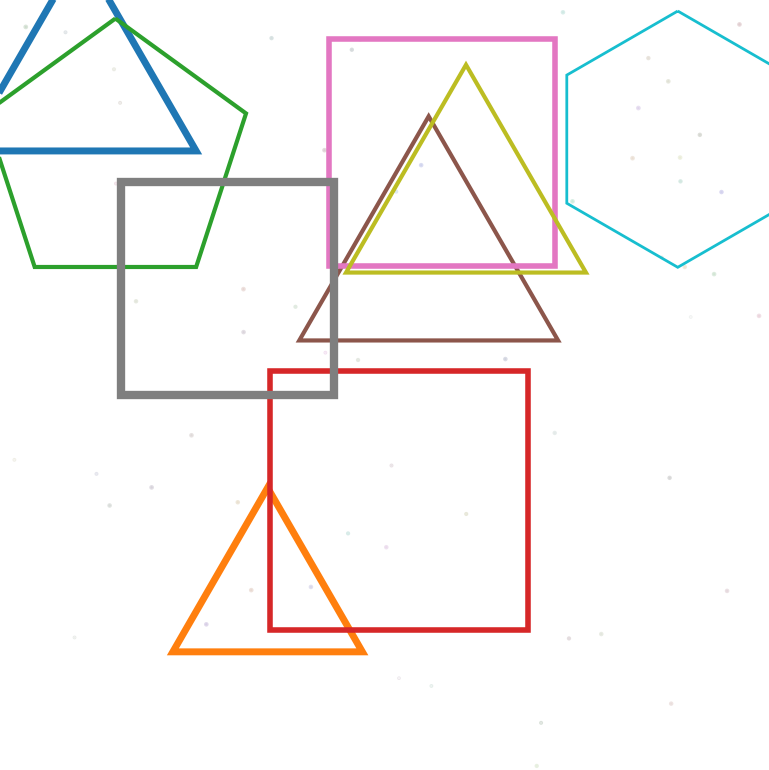[{"shape": "triangle", "thickness": 2.5, "radius": 0.86, "center": [0.105, 0.89]}, {"shape": "triangle", "thickness": 2.5, "radius": 0.71, "center": [0.348, 0.225]}, {"shape": "pentagon", "thickness": 1.5, "radius": 0.89, "center": [0.15, 0.798]}, {"shape": "square", "thickness": 2, "radius": 0.84, "center": [0.518, 0.35]}, {"shape": "triangle", "thickness": 1.5, "radius": 0.97, "center": [0.557, 0.655]}, {"shape": "square", "thickness": 2, "radius": 0.74, "center": [0.574, 0.802]}, {"shape": "square", "thickness": 3, "radius": 0.69, "center": [0.295, 0.625]}, {"shape": "triangle", "thickness": 1.5, "radius": 0.9, "center": [0.605, 0.736]}, {"shape": "hexagon", "thickness": 1, "radius": 0.83, "center": [0.88, 0.819]}]